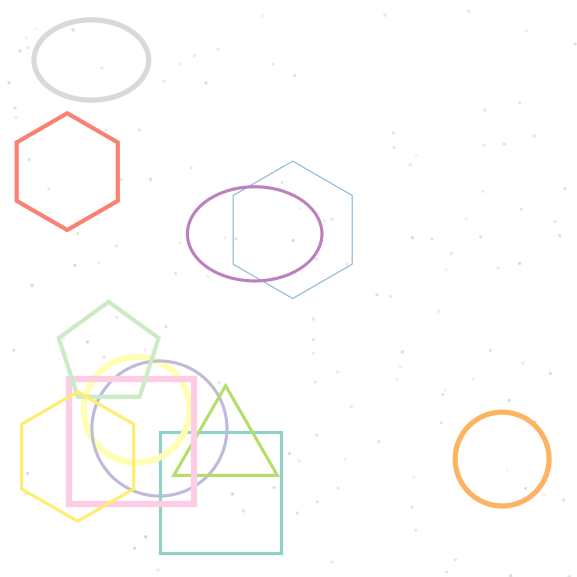[{"shape": "square", "thickness": 1.5, "radius": 0.52, "center": [0.382, 0.146]}, {"shape": "circle", "thickness": 3, "radius": 0.46, "center": [0.237, 0.29]}, {"shape": "circle", "thickness": 1.5, "radius": 0.58, "center": [0.276, 0.257]}, {"shape": "hexagon", "thickness": 2, "radius": 0.51, "center": [0.116, 0.702]}, {"shape": "hexagon", "thickness": 0.5, "radius": 0.59, "center": [0.507, 0.601]}, {"shape": "circle", "thickness": 2.5, "radius": 0.41, "center": [0.869, 0.204]}, {"shape": "triangle", "thickness": 1.5, "radius": 0.52, "center": [0.391, 0.228]}, {"shape": "square", "thickness": 3, "radius": 0.54, "center": [0.228, 0.235]}, {"shape": "oval", "thickness": 2.5, "radius": 0.5, "center": [0.158, 0.895]}, {"shape": "oval", "thickness": 1.5, "radius": 0.58, "center": [0.441, 0.594]}, {"shape": "pentagon", "thickness": 2, "radius": 0.45, "center": [0.188, 0.386]}, {"shape": "hexagon", "thickness": 1.5, "radius": 0.56, "center": [0.134, 0.209]}]